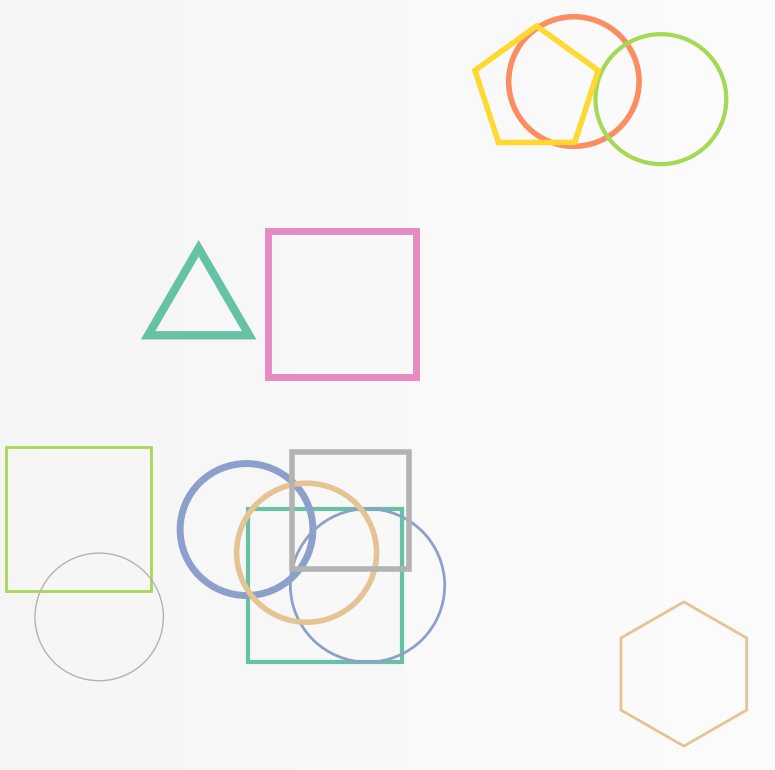[{"shape": "square", "thickness": 1.5, "radius": 0.5, "center": [0.419, 0.24]}, {"shape": "triangle", "thickness": 3, "radius": 0.38, "center": [0.256, 0.602]}, {"shape": "circle", "thickness": 2, "radius": 0.42, "center": [0.74, 0.894]}, {"shape": "circle", "thickness": 1, "radius": 0.5, "center": [0.474, 0.24]}, {"shape": "circle", "thickness": 2.5, "radius": 0.43, "center": [0.318, 0.312]}, {"shape": "square", "thickness": 2.5, "radius": 0.48, "center": [0.441, 0.605]}, {"shape": "circle", "thickness": 1.5, "radius": 0.42, "center": [0.853, 0.871]}, {"shape": "square", "thickness": 1, "radius": 0.47, "center": [0.101, 0.326]}, {"shape": "pentagon", "thickness": 2, "radius": 0.42, "center": [0.692, 0.883]}, {"shape": "circle", "thickness": 2, "radius": 0.45, "center": [0.396, 0.282]}, {"shape": "hexagon", "thickness": 1, "radius": 0.47, "center": [0.882, 0.125]}, {"shape": "circle", "thickness": 0.5, "radius": 0.41, "center": [0.128, 0.199]}, {"shape": "square", "thickness": 2, "radius": 0.38, "center": [0.452, 0.337]}]